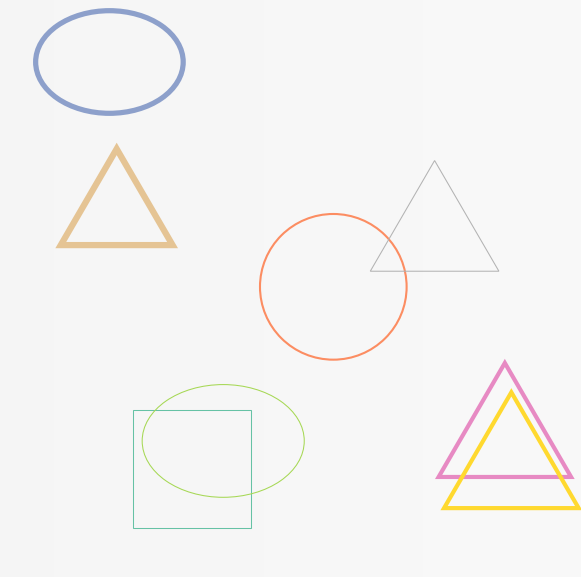[{"shape": "square", "thickness": 0.5, "radius": 0.51, "center": [0.33, 0.187]}, {"shape": "circle", "thickness": 1, "radius": 0.63, "center": [0.573, 0.502]}, {"shape": "oval", "thickness": 2.5, "radius": 0.63, "center": [0.188, 0.892]}, {"shape": "triangle", "thickness": 2, "radius": 0.66, "center": [0.869, 0.239]}, {"shape": "oval", "thickness": 0.5, "radius": 0.7, "center": [0.384, 0.236]}, {"shape": "triangle", "thickness": 2, "radius": 0.67, "center": [0.88, 0.186]}, {"shape": "triangle", "thickness": 3, "radius": 0.56, "center": [0.201, 0.63]}, {"shape": "triangle", "thickness": 0.5, "radius": 0.64, "center": [0.748, 0.593]}]